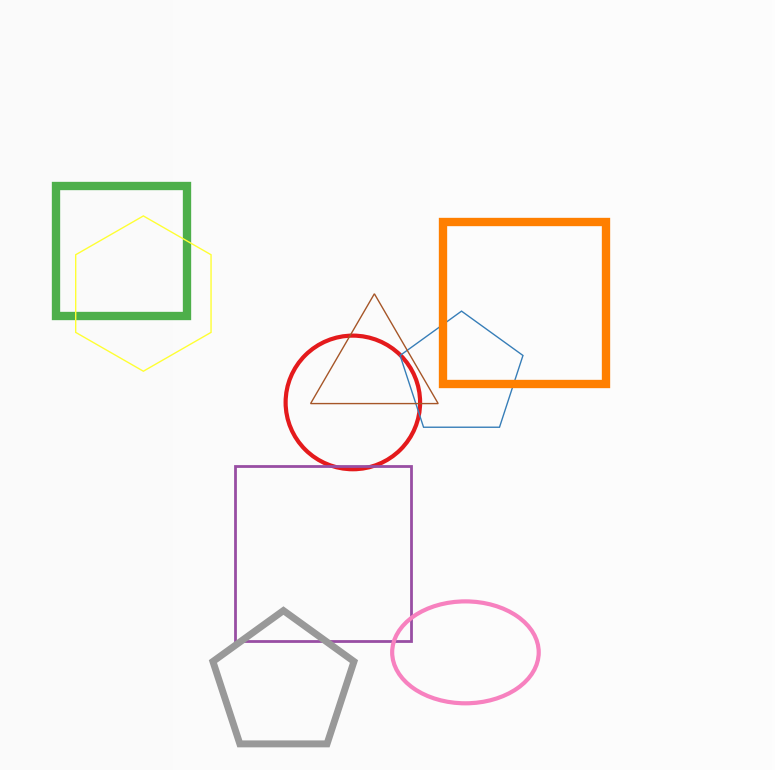[{"shape": "circle", "thickness": 1.5, "radius": 0.43, "center": [0.455, 0.477]}, {"shape": "pentagon", "thickness": 0.5, "radius": 0.42, "center": [0.596, 0.513]}, {"shape": "square", "thickness": 3, "radius": 0.42, "center": [0.157, 0.675]}, {"shape": "square", "thickness": 1, "radius": 0.57, "center": [0.417, 0.281]}, {"shape": "square", "thickness": 3, "radius": 0.53, "center": [0.676, 0.607]}, {"shape": "hexagon", "thickness": 0.5, "radius": 0.5, "center": [0.185, 0.619]}, {"shape": "triangle", "thickness": 0.5, "radius": 0.48, "center": [0.483, 0.523]}, {"shape": "oval", "thickness": 1.5, "radius": 0.47, "center": [0.601, 0.153]}, {"shape": "pentagon", "thickness": 2.5, "radius": 0.48, "center": [0.366, 0.111]}]